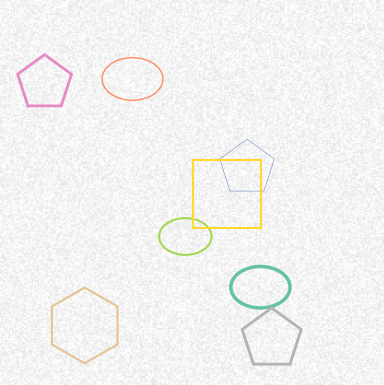[{"shape": "oval", "thickness": 2.5, "radius": 0.38, "center": [0.676, 0.254]}, {"shape": "oval", "thickness": 1, "radius": 0.4, "center": [0.344, 0.795]}, {"shape": "pentagon", "thickness": 0.5, "radius": 0.37, "center": [0.642, 0.564]}, {"shape": "pentagon", "thickness": 2, "radius": 0.37, "center": [0.116, 0.785]}, {"shape": "oval", "thickness": 1.5, "radius": 0.34, "center": [0.481, 0.386]}, {"shape": "square", "thickness": 1.5, "radius": 0.44, "center": [0.59, 0.496]}, {"shape": "hexagon", "thickness": 1.5, "radius": 0.49, "center": [0.22, 0.155]}, {"shape": "pentagon", "thickness": 2, "radius": 0.4, "center": [0.706, 0.119]}]